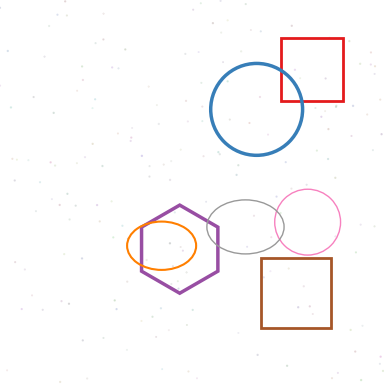[{"shape": "square", "thickness": 2, "radius": 0.4, "center": [0.81, 0.819]}, {"shape": "circle", "thickness": 2.5, "radius": 0.6, "center": [0.667, 0.716]}, {"shape": "hexagon", "thickness": 2.5, "radius": 0.57, "center": [0.467, 0.353]}, {"shape": "oval", "thickness": 1.5, "radius": 0.45, "center": [0.42, 0.362]}, {"shape": "square", "thickness": 2, "radius": 0.46, "center": [0.769, 0.239]}, {"shape": "circle", "thickness": 1, "radius": 0.43, "center": [0.799, 0.423]}, {"shape": "oval", "thickness": 1, "radius": 0.5, "center": [0.638, 0.411]}]